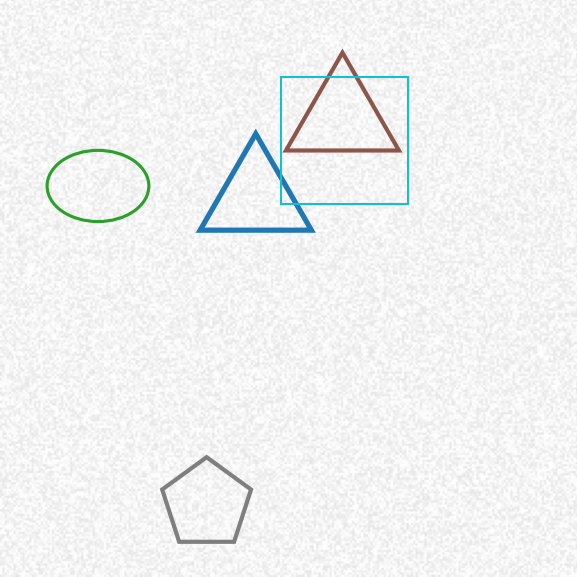[{"shape": "triangle", "thickness": 2.5, "radius": 0.56, "center": [0.443, 0.656]}, {"shape": "oval", "thickness": 1.5, "radius": 0.44, "center": [0.17, 0.677]}, {"shape": "triangle", "thickness": 2, "radius": 0.56, "center": [0.593, 0.795]}, {"shape": "pentagon", "thickness": 2, "radius": 0.4, "center": [0.358, 0.126]}, {"shape": "square", "thickness": 1, "radius": 0.55, "center": [0.597, 0.755]}]